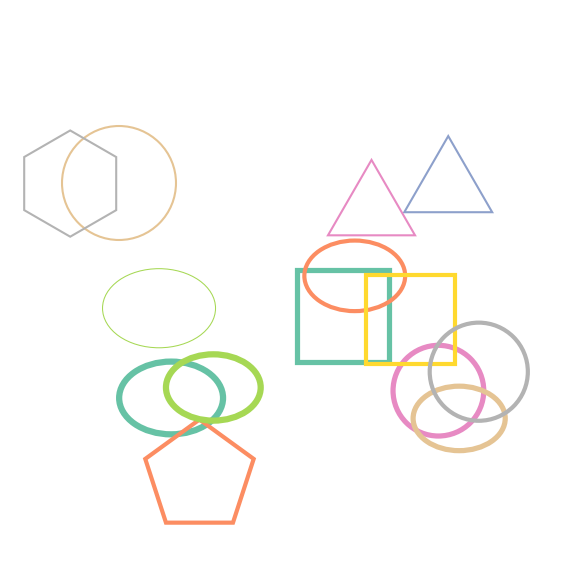[{"shape": "square", "thickness": 2.5, "radius": 0.4, "center": [0.594, 0.451]}, {"shape": "oval", "thickness": 3, "radius": 0.45, "center": [0.296, 0.31]}, {"shape": "pentagon", "thickness": 2, "radius": 0.49, "center": [0.345, 0.174]}, {"shape": "oval", "thickness": 2, "radius": 0.44, "center": [0.614, 0.521]}, {"shape": "triangle", "thickness": 1, "radius": 0.44, "center": [0.776, 0.676]}, {"shape": "triangle", "thickness": 1, "radius": 0.44, "center": [0.643, 0.635]}, {"shape": "circle", "thickness": 2.5, "radius": 0.39, "center": [0.759, 0.323]}, {"shape": "oval", "thickness": 0.5, "radius": 0.49, "center": [0.275, 0.465]}, {"shape": "oval", "thickness": 3, "radius": 0.41, "center": [0.369, 0.328]}, {"shape": "square", "thickness": 2, "radius": 0.38, "center": [0.71, 0.446]}, {"shape": "oval", "thickness": 2.5, "radius": 0.4, "center": [0.795, 0.275]}, {"shape": "circle", "thickness": 1, "radius": 0.49, "center": [0.206, 0.682]}, {"shape": "hexagon", "thickness": 1, "radius": 0.46, "center": [0.122, 0.681]}, {"shape": "circle", "thickness": 2, "radius": 0.42, "center": [0.829, 0.355]}]